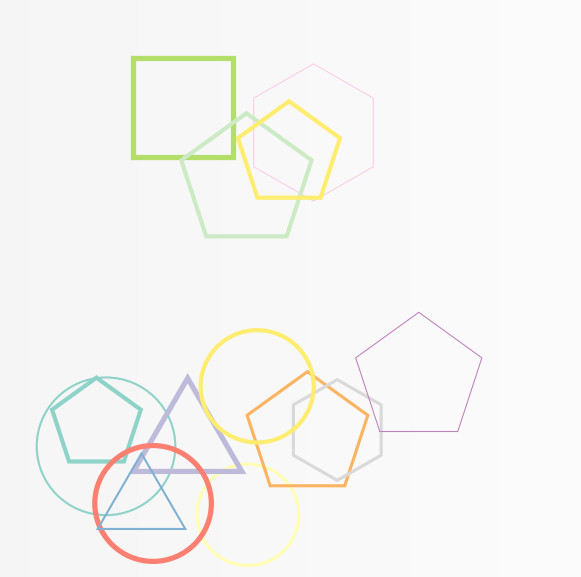[{"shape": "circle", "thickness": 1, "radius": 0.6, "center": [0.182, 0.226]}, {"shape": "pentagon", "thickness": 2, "radius": 0.4, "center": [0.166, 0.265]}, {"shape": "circle", "thickness": 1.5, "radius": 0.44, "center": [0.427, 0.108]}, {"shape": "triangle", "thickness": 2.5, "radius": 0.54, "center": [0.323, 0.237]}, {"shape": "circle", "thickness": 2.5, "radius": 0.5, "center": [0.263, 0.127]}, {"shape": "triangle", "thickness": 1, "radius": 0.44, "center": [0.243, 0.127]}, {"shape": "pentagon", "thickness": 1.5, "radius": 0.55, "center": [0.529, 0.246]}, {"shape": "square", "thickness": 2.5, "radius": 0.43, "center": [0.314, 0.812]}, {"shape": "hexagon", "thickness": 0.5, "radius": 0.59, "center": [0.539, 0.77]}, {"shape": "hexagon", "thickness": 1.5, "radius": 0.44, "center": [0.58, 0.255]}, {"shape": "pentagon", "thickness": 0.5, "radius": 0.57, "center": [0.721, 0.344]}, {"shape": "pentagon", "thickness": 2, "radius": 0.59, "center": [0.424, 0.685]}, {"shape": "circle", "thickness": 2, "radius": 0.49, "center": [0.442, 0.33]}, {"shape": "pentagon", "thickness": 2, "radius": 0.46, "center": [0.497, 0.731]}]